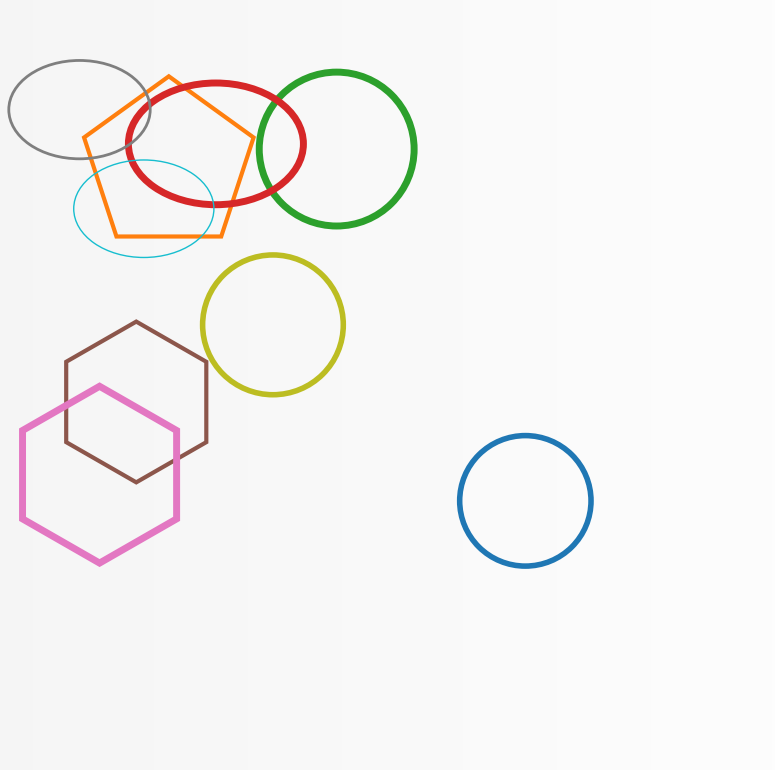[{"shape": "circle", "thickness": 2, "radius": 0.42, "center": [0.678, 0.35]}, {"shape": "pentagon", "thickness": 1.5, "radius": 0.57, "center": [0.218, 0.786]}, {"shape": "circle", "thickness": 2.5, "radius": 0.5, "center": [0.434, 0.806]}, {"shape": "oval", "thickness": 2.5, "radius": 0.56, "center": [0.279, 0.813]}, {"shape": "hexagon", "thickness": 1.5, "radius": 0.52, "center": [0.176, 0.478]}, {"shape": "hexagon", "thickness": 2.5, "radius": 0.57, "center": [0.128, 0.384]}, {"shape": "oval", "thickness": 1, "radius": 0.46, "center": [0.103, 0.858]}, {"shape": "circle", "thickness": 2, "radius": 0.45, "center": [0.352, 0.578]}, {"shape": "oval", "thickness": 0.5, "radius": 0.45, "center": [0.186, 0.729]}]